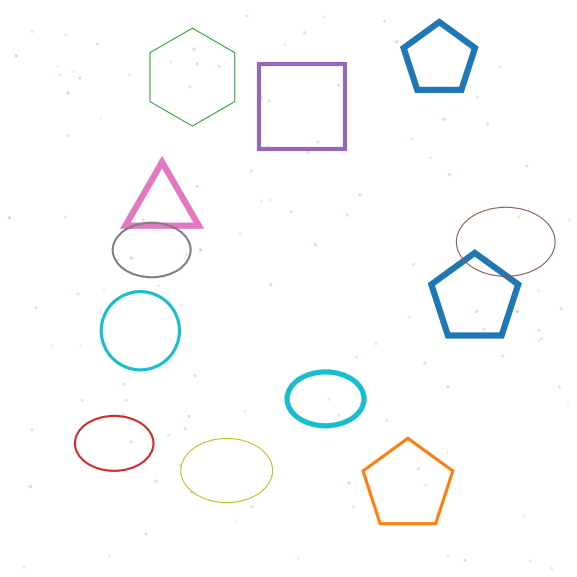[{"shape": "pentagon", "thickness": 3, "radius": 0.32, "center": [0.761, 0.896]}, {"shape": "pentagon", "thickness": 3, "radius": 0.4, "center": [0.822, 0.482]}, {"shape": "pentagon", "thickness": 1.5, "radius": 0.41, "center": [0.706, 0.158]}, {"shape": "hexagon", "thickness": 0.5, "radius": 0.42, "center": [0.333, 0.866]}, {"shape": "oval", "thickness": 1, "radius": 0.34, "center": [0.198, 0.231]}, {"shape": "square", "thickness": 2, "radius": 0.37, "center": [0.523, 0.815]}, {"shape": "oval", "thickness": 0.5, "radius": 0.43, "center": [0.876, 0.58]}, {"shape": "triangle", "thickness": 3, "radius": 0.37, "center": [0.281, 0.645]}, {"shape": "oval", "thickness": 1, "radius": 0.34, "center": [0.263, 0.566]}, {"shape": "oval", "thickness": 0.5, "radius": 0.4, "center": [0.393, 0.184]}, {"shape": "oval", "thickness": 2.5, "radius": 0.33, "center": [0.564, 0.308]}, {"shape": "circle", "thickness": 1.5, "radius": 0.34, "center": [0.243, 0.426]}]